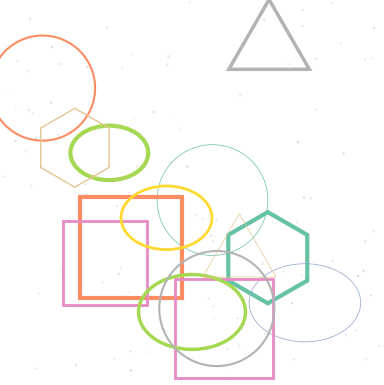[{"shape": "circle", "thickness": 0.5, "radius": 0.72, "center": [0.552, 0.48]}, {"shape": "hexagon", "thickness": 3, "radius": 0.59, "center": [0.696, 0.331]}, {"shape": "circle", "thickness": 1.5, "radius": 0.68, "center": [0.111, 0.771]}, {"shape": "square", "thickness": 3, "radius": 0.66, "center": [0.34, 0.358]}, {"shape": "oval", "thickness": 0.5, "radius": 0.72, "center": [0.792, 0.214]}, {"shape": "square", "thickness": 2, "radius": 0.64, "center": [0.582, 0.146]}, {"shape": "square", "thickness": 2, "radius": 0.55, "center": [0.273, 0.316]}, {"shape": "oval", "thickness": 2.5, "radius": 0.69, "center": [0.499, 0.19]}, {"shape": "oval", "thickness": 3, "radius": 0.51, "center": [0.284, 0.603]}, {"shape": "oval", "thickness": 2, "radius": 0.59, "center": [0.432, 0.434]}, {"shape": "hexagon", "thickness": 1, "radius": 0.51, "center": [0.194, 0.616]}, {"shape": "triangle", "thickness": 0.5, "radius": 0.55, "center": [0.622, 0.335]}, {"shape": "triangle", "thickness": 2.5, "radius": 0.6, "center": [0.699, 0.88]}, {"shape": "circle", "thickness": 1.5, "radius": 0.75, "center": [0.563, 0.199]}]